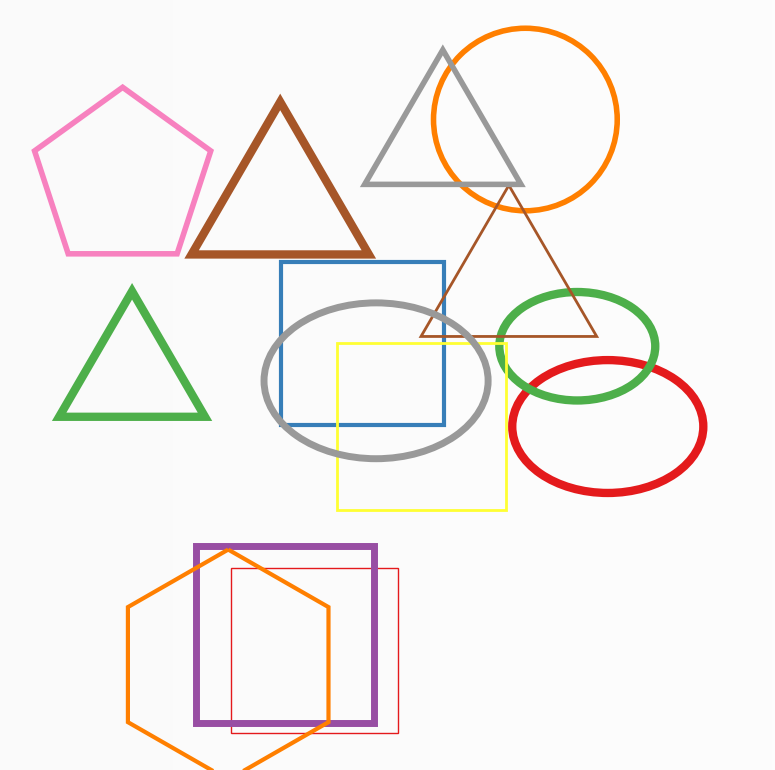[{"shape": "square", "thickness": 0.5, "radius": 0.54, "center": [0.405, 0.155]}, {"shape": "oval", "thickness": 3, "radius": 0.62, "center": [0.784, 0.446]}, {"shape": "square", "thickness": 1.5, "radius": 0.53, "center": [0.468, 0.554]}, {"shape": "oval", "thickness": 3, "radius": 0.5, "center": [0.745, 0.55]}, {"shape": "triangle", "thickness": 3, "radius": 0.54, "center": [0.17, 0.513]}, {"shape": "square", "thickness": 2.5, "radius": 0.58, "center": [0.368, 0.176]}, {"shape": "circle", "thickness": 2, "radius": 0.59, "center": [0.678, 0.845]}, {"shape": "hexagon", "thickness": 1.5, "radius": 0.75, "center": [0.294, 0.137]}, {"shape": "square", "thickness": 1, "radius": 0.54, "center": [0.544, 0.446]}, {"shape": "triangle", "thickness": 1, "radius": 0.65, "center": [0.657, 0.628]}, {"shape": "triangle", "thickness": 3, "radius": 0.66, "center": [0.362, 0.736]}, {"shape": "pentagon", "thickness": 2, "radius": 0.6, "center": [0.158, 0.767]}, {"shape": "oval", "thickness": 2.5, "radius": 0.72, "center": [0.485, 0.505]}, {"shape": "triangle", "thickness": 2, "radius": 0.58, "center": [0.571, 0.819]}]